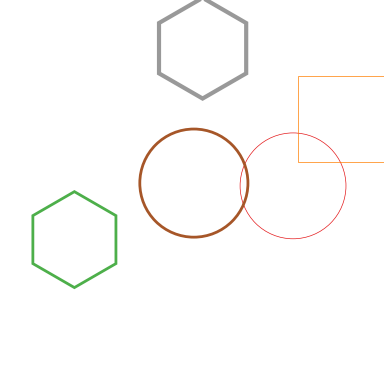[{"shape": "circle", "thickness": 0.5, "radius": 0.69, "center": [0.761, 0.517]}, {"shape": "hexagon", "thickness": 2, "radius": 0.62, "center": [0.193, 0.378]}, {"shape": "square", "thickness": 0.5, "radius": 0.56, "center": [0.887, 0.69]}, {"shape": "circle", "thickness": 2, "radius": 0.7, "center": [0.504, 0.524]}, {"shape": "hexagon", "thickness": 3, "radius": 0.65, "center": [0.526, 0.875]}]